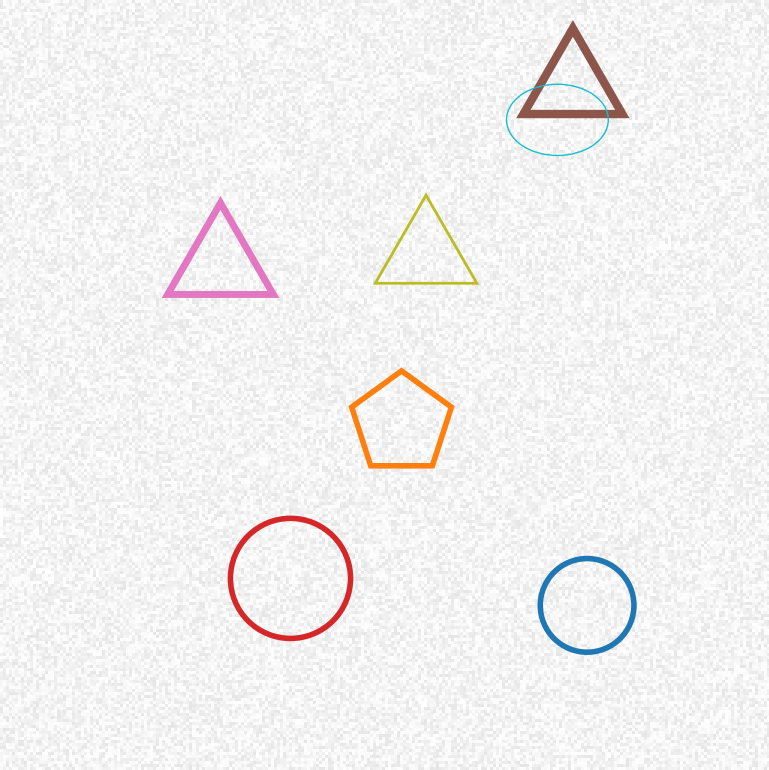[{"shape": "circle", "thickness": 2, "radius": 0.3, "center": [0.762, 0.214]}, {"shape": "pentagon", "thickness": 2, "radius": 0.34, "center": [0.521, 0.45]}, {"shape": "circle", "thickness": 2, "radius": 0.39, "center": [0.377, 0.249]}, {"shape": "triangle", "thickness": 3, "radius": 0.37, "center": [0.744, 0.889]}, {"shape": "triangle", "thickness": 2.5, "radius": 0.4, "center": [0.286, 0.657]}, {"shape": "triangle", "thickness": 1, "radius": 0.38, "center": [0.553, 0.67]}, {"shape": "oval", "thickness": 0.5, "radius": 0.33, "center": [0.724, 0.844]}]